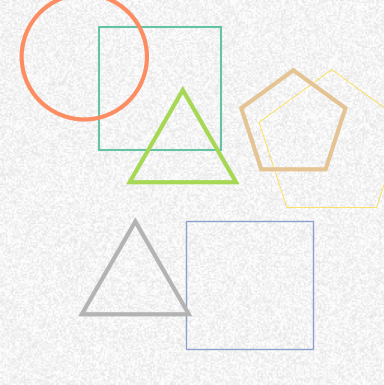[{"shape": "square", "thickness": 1.5, "radius": 0.79, "center": [0.415, 0.77]}, {"shape": "circle", "thickness": 3, "radius": 0.81, "center": [0.219, 0.852]}, {"shape": "square", "thickness": 1, "radius": 0.83, "center": [0.649, 0.26]}, {"shape": "triangle", "thickness": 3, "radius": 0.8, "center": [0.475, 0.606]}, {"shape": "pentagon", "thickness": 0.5, "radius": 0.99, "center": [0.862, 0.621]}, {"shape": "pentagon", "thickness": 3, "radius": 0.71, "center": [0.762, 0.675]}, {"shape": "triangle", "thickness": 3, "radius": 0.8, "center": [0.351, 0.264]}]